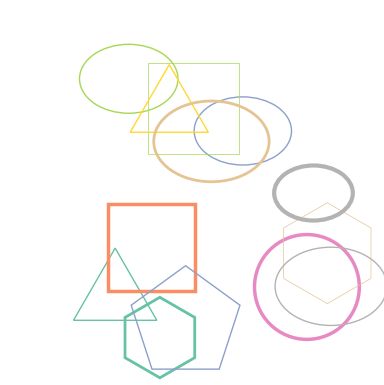[{"shape": "hexagon", "thickness": 2, "radius": 0.52, "center": [0.415, 0.123]}, {"shape": "triangle", "thickness": 1, "radius": 0.62, "center": [0.299, 0.231]}, {"shape": "square", "thickness": 2.5, "radius": 0.57, "center": [0.395, 0.356]}, {"shape": "pentagon", "thickness": 1, "radius": 0.74, "center": [0.482, 0.161]}, {"shape": "oval", "thickness": 1, "radius": 0.63, "center": [0.631, 0.66]}, {"shape": "circle", "thickness": 2.5, "radius": 0.68, "center": [0.797, 0.255]}, {"shape": "square", "thickness": 0.5, "radius": 0.59, "center": [0.503, 0.719]}, {"shape": "oval", "thickness": 1, "radius": 0.64, "center": [0.334, 0.795]}, {"shape": "triangle", "thickness": 1, "radius": 0.59, "center": [0.44, 0.715]}, {"shape": "hexagon", "thickness": 0.5, "radius": 0.66, "center": [0.85, 0.342]}, {"shape": "oval", "thickness": 2, "radius": 0.75, "center": [0.549, 0.633]}, {"shape": "oval", "thickness": 3, "radius": 0.51, "center": [0.814, 0.499]}, {"shape": "oval", "thickness": 1, "radius": 0.73, "center": [0.86, 0.256]}]